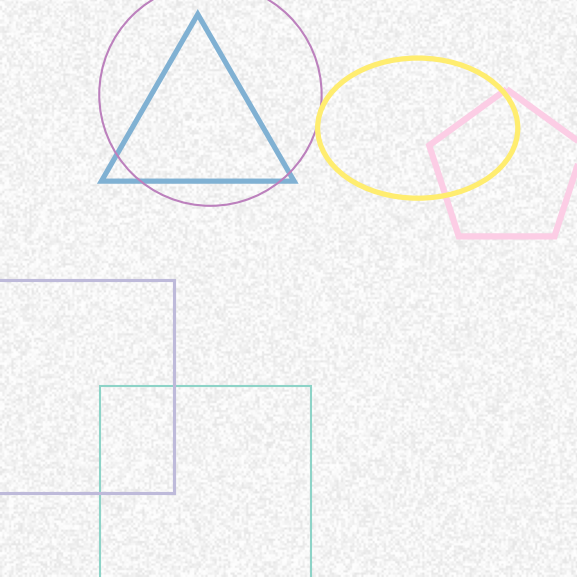[{"shape": "square", "thickness": 1, "radius": 0.92, "center": [0.356, 0.148]}, {"shape": "square", "thickness": 1.5, "radius": 0.92, "center": [0.117, 0.33]}, {"shape": "triangle", "thickness": 2.5, "radius": 0.96, "center": [0.342, 0.782]}, {"shape": "pentagon", "thickness": 3, "radius": 0.7, "center": [0.877, 0.704]}, {"shape": "circle", "thickness": 1, "radius": 0.96, "center": [0.364, 0.835]}, {"shape": "oval", "thickness": 2.5, "radius": 0.87, "center": [0.723, 0.777]}]